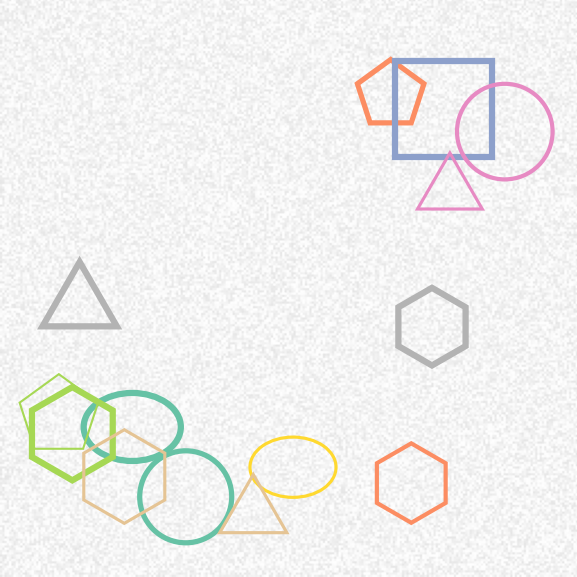[{"shape": "oval", "thickness": 3, "radius": 0.42, "center": [0.229, 0.26]}, {"shape": "circle", "thickness": 2.5, "radius": 0.4, "center": [0.322, 0.139]}, {"shape": "hexagon", "thickness": 2, "radius": 0.34, "center": [0.712, 0.163]}, {"shape": "pentagon", "thickness": 2.5, "radius": 0.3, "center": [0.676, 0.835]}, {"shape": "square", "thickness": 3, "radius": 0.42, "center": [0.767, 0.81]}, {"shape": "circle", "thickness": 2, "radius": 0.41, "center": [0.874, 0.771]}, {"shape": "triangle", "thickness": 1.5, "radius": 0.32, "center": [0.779, 0.67]}, {"shape": "pentagon", "thickness": 1, "radius": 0.36, "center": [0.102, 0.28]}, {"shape": "hexagon", "thickness": 3, "radius": 0.4, "center": [0.125, 0.248]}, {"shape": "oval", "thickness": 1.5, "radius": 0.37, "center": [0.507, 0.19]}, {"shape": "hexagon", "thickness": 1.5, "radius": 0.41, "center": [0.215, 0.174]}, {"shape": "triangle", "thickness": 1.5, "radius": 0.34, "center": [0.439, 0.11]}, {"shape": "triangle", "thickness": 3, "radius": 0.37, "center": [0.138, 0.471]}, {"shape": "hexagon", "thickness": 3, "radius": 0.34, "center": [0.748, 0.433]}]